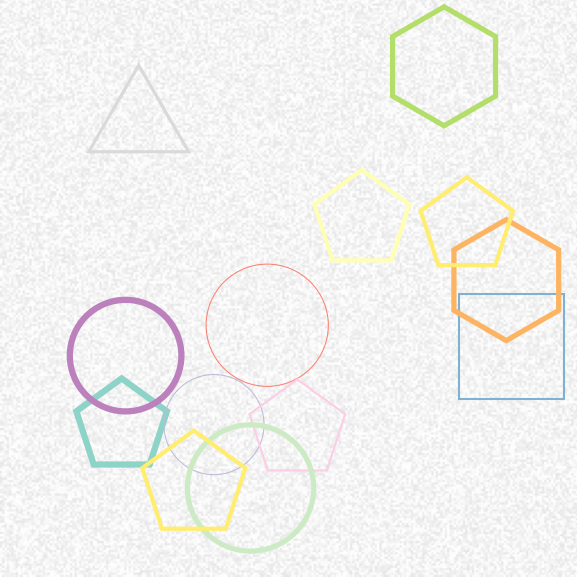[{"shape": "pentagon", "thickness": 3, "radius": 0.41, "center": [0.211, 0.261]}, {"shape": "pentagon", "thickness": 2, "radius": 0.43, "center": [0.627, 0.618]}, {"shape": "circle", "thickness": 0.5, "radius": 0.43, "center": [0.37, 0.264]}, {"shape": "circle", "thickness": 0.5, "radius": 0.53, "center": [0.463, 0.436]}, {"shape": "square", "thickness": 1, "radius": 0.45, "center": [0.885, 0.398]}, {"shape": "hexagon", "thickness": 2.5, "radius": 0.52, "center": [0.877, 0.514]}, {"shape": "hexagon", "thickness": 2.5, "radius": 0.51, "center": [0.769, 0.884]}, {"shape": "pentagon", "thickness": 1, "radius": 0.44, "center": [0.515, 0.255]}, {"shape": "triangle", "thickness": 1.5, "radius": 0.5, "center": [0.24, 0.786]}, {"shape": "circle", "thickness": 3, "radius": 0.48, "center": [0.218, 0.383]}, {"shape": "circle", "thickness": 2.5, "radius": 0.55, "center": [0.434, 0.154]}, {"shape": "pentagon", "thickness": 2, "radius": 0.42, "center": [0.808, 0.608]}, {"shape": "pentagon", "thickness": 2, "radius": 0.47, "center": [0.336, 0.16]}]